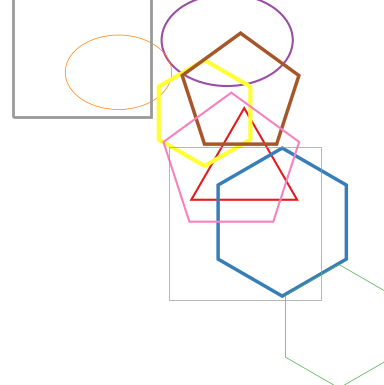[{"shape": "triangle", "thickness": 1.5, "radius": 0.79, "center": [0.634, 0.56]}, {"shape": "hexagon", "thickness": 2.5, "radius": 0.96, "center": [0.733, 0.423]}, {"shape": "hexagon", "thickness": 0.5, "radius": 0.8, "center": [0.881, 0.152]}, {"shape": "oval", "thickness": 1.5, "radius": 0.85, "center": [0.59, 0.896]}, {"shape": "oval", "thickness": 0.5, "radius": 0.69, "center": [0.308, 0.812]}, {"shape": "hexagon", "thickness": 3, "radius": 0.69, "center": [0.531, 0.706]}, {"shape": "pentagon", "thickness": 2.5, "radius": 0.8, "center": [0.625, 0.755]}, {"shape": "pentagon", "thickness": 1.5, "radius": 0.93, "center": [0.601, 0.574]}, {"shape": "square", "thickness": 0.5, "radius": 0.99, "center": [0.636, 0.419]}, {"shape": "square", "thickness": 2, "radius": 0.9, "center": [0.213, 0.877]}]